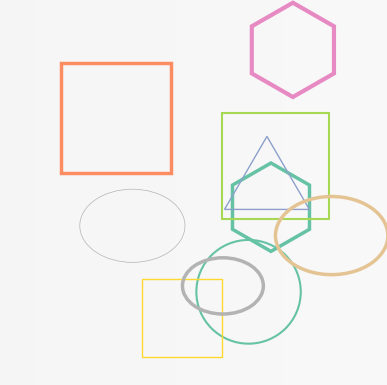[{"shape": "hexagon", "thickness": 2.5, "radius": 0.57, "center": [0.699, 0.462]}, {"shape": "circle", "thickness": 1.5, "radius": 0.67, "center": [0.641, 0.242]}, {"shape": "square", "thickness": 2.5, "radius": 0.71, "center": [0.299, 0.693]}, {"shape": "triangle", "thickness": 1, "radius": 0.63, "center": [0.689, 0.519]}, {"shape": "hexagon", "thickness": 3, "radius": 0.61, "center": [0.756, 0.87]}, {"shape": "square", "thickness": 1.5, "radius": 0.69, "center": [0.711, 0.568]}, {"shape": "square", "thickness": 1, "radius": 0.51, "center": [0.47, 0.174]}, {"shape": "oval", "thickness": 2.5, "radius": 0.73, "center": [0.856, 0.388]}, {"shape": "oval", "thickness": 0.5, "radius": 0.68, "center": [0.342, 0.414]}, {"shape": "oval", "thickness": 2.5, "radius": 0.52, "center": [0.575, 0.257]}]